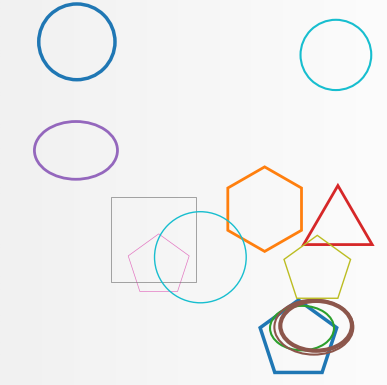[{"shape": "pentagon", "thickness": 2.5, "radius": 0.52, "center": [0.77, 0.117]}, {"shape": "circle", "thickness": 2.5, "radius": 0.49, "center": [0.198, 0.891]}, {"shape": "hexagon", "thickness": 2, "radius": 0.55, "center": [0.683, 0.457]}, {"shape": "oval", "thickness": 1.5, "radius": 0.41, "center": [0.779, 0.148]}, {"shape": "triangle", "thickness": 2, "radius": 0.51, "center": [0.872, 0.416]}, {"shape": "oval", "thickness": 2, "radius": 0.54, "center": [0.196, 0.609]}, {"shape": "oval", "thickness": 3, "radius": 0.46, "center": [0.816, 0.154]}, {"shape": "oval", "thickness": 1.5, "radius": 0.51, "center": [0.81, 0.15]}, {"shape": "pentagon", "thickness": 0.5, "radius": 0.41, "center": [0.41, 0.31]}, {"shape": "square", "thickness": 0.5, "radius": 0.55, "center": [0.396, 0.377]}, {"shape": "pentagon", "thickness": 1, "radius": 0.45, "center": [0.819, 0.298]}, {"shape": "circle", "thickness": 1, "radius": 0.59, "center": [0.517, 0.332]}, {"shape": "circle", "thickness": 1.5, "radius": 0.46, "center": [0.867, 0.857]}]